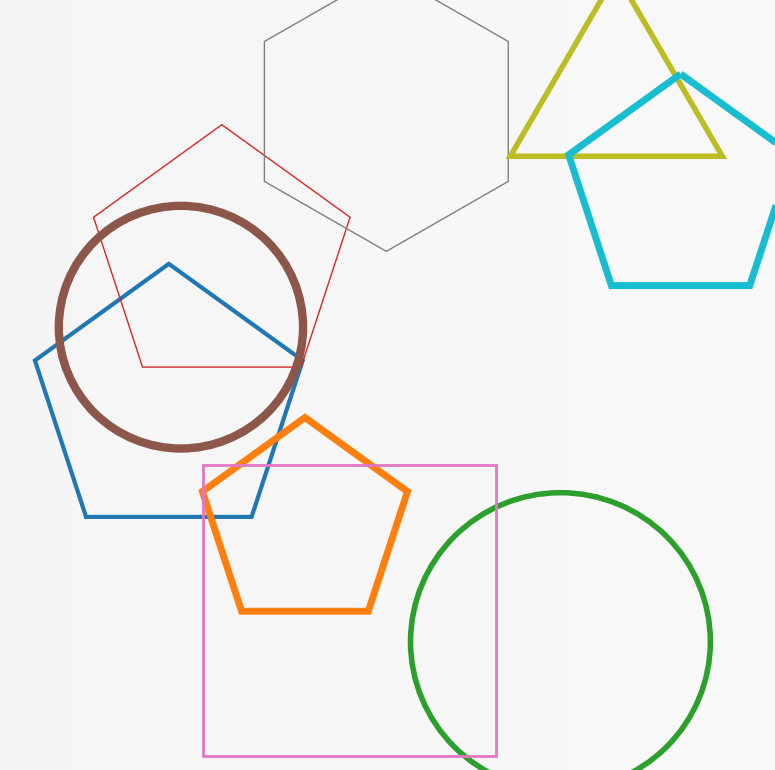[{"shape": "pentagon", "thickness": 1.5, "radius": 0.91, "center": [0.218, 0.476]}, {"shape": "pentagon", "thickness": 2.5, "radius": 0.7, "center": [0.393, 0.319]}, {"shape": "circle", "thickness": 2, "radius": 0.97, "center": [0.723, 0.167]}, {"shape": "pentagon", "thickness": 0.5, "radius": 0.87, "center": [0.286, 0.664]}, {"shape": "circle", "thickness": 3, "radius": 0.79, "center": [0.233, 0.575]}, {"shape": "square", "thickness": 1, "radius": 0.94, "center": [0.451, 0.208]}, {"shape": "hexagon", "thickness": 0.5, "radius": 0.91, "center": [0.498, 0.855]}, {"shape": "triangle", "thickness": 2, "radius": 0.79, "center": [0.795, 0.876]}, {"shape": "pentagon", "thickness": 2.5, "radius": 0.76, "center": [0.878, 0.752]}]